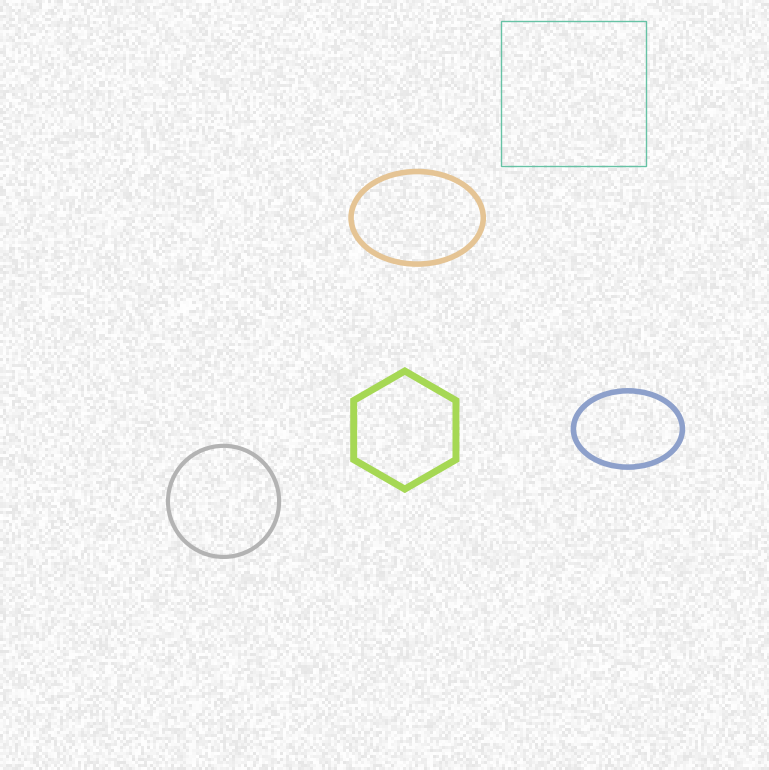[{"shape": "square", "thickness": 0.5, "radius": 0.47, "center": [0.745, 0.878]}, {"shape": "oval", "thickness": 2, "radius": 0.35, "center": [0.815, 0.443]}, {"shape": "hexagon", "thickness": 2.5, "radius": 0.38, "center": [0.526, 0.441]}, {"shape": "oval", "thickness": 2, "radius": 0.43, "center": [0.542, 0.717]}, {"shape": "circle", "thickness": 1.5, "radius": 0.36, "center": [0.29, 0.349]}]